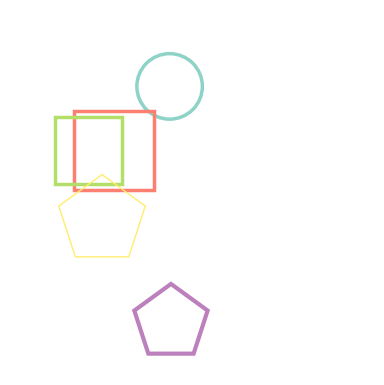[{"shape": "circle", "thickness": 2.5, "radius": 0.43, "center": [0.441, 0.776]}, {"shape": "square", "thickness": 2.5, "radius": 0.52, "center": [0.296, 0.609]}, {"shape": "square", "thickness": 2.5, "radius": 0.44, "center": [0.23, 0.609]}, {"shape": "pentagon", "thickness": 3, "radius": 0.5, "center": [0.444, 0.162]}, {"shape": "pentagon", "thickness": 1, "radius": 0.59, "center": [0.265, 0.428]}]